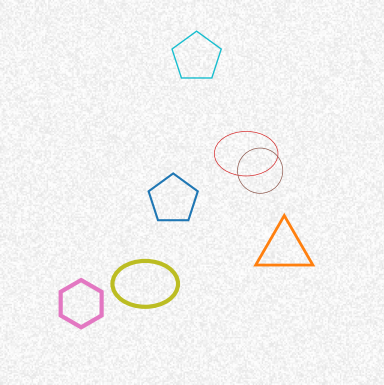[{"shape": "pentagon", "thickness": 1.5, "radius": 0.34, "center": [0.45, 0.482]}, {"shape": "triangle", "thickness": 2, "radius": 0.43, "center": [0.738, 0.354]}, {"shape": "oval", "thickness": 0.5, "radius": 0.41, "center": [0.639, 0.601]}, {"shape": "circle", "thickness": 0.5, "radius": 0.29, "center": [0.676, 0.557]}, {"shape": "hexagon", "thickness": 3, "radius": 0.31, "center": [0.211, 0.211]}, {"shape": "oval", "thickness": 3, "radius": 0.43, "center": [0.377, 0.263]}, {"shape": "pentagon", "thickness": 1, "radius": 0.34, "center": [0.511, 0.852]}]